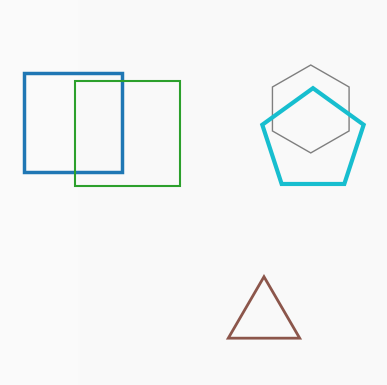[{"shape": "square", "thickness": 2.5, "radius": 0.64, "center": [0.188, 0.682]}, {"shape": "square", "thickness": 1.5, "radius": 0.68, "center": [0.328, 0.653]}, {"shape": "triangle", "thickness": 2, "radius": 0.53, "center": [0.681, 0.175]}, {"shape": "hexagon", "thickness": 1, "radius": 0.57, "center": [0.802, 0.717]}, {"shape": "pentagon", "thickness": 3, "radius": 0.69, "center": [0.808, 0.633]}]